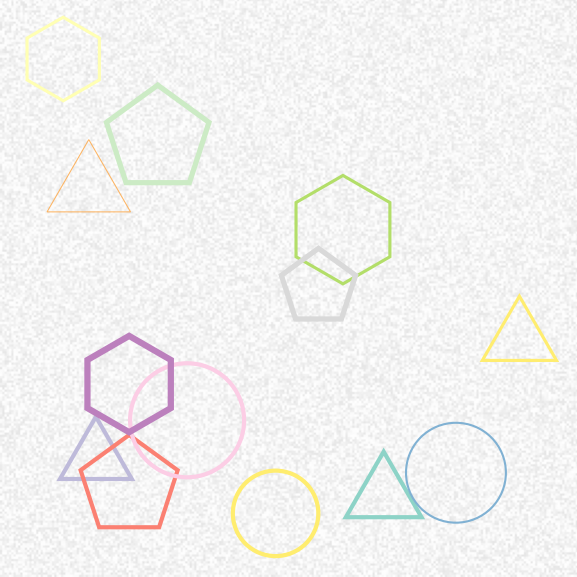[{"shape": "triangle", "thickness": 2, "radius": 0.38, "center": [0.664, 0.141]}, {"shape": "hexagon", "thickness": 1.5, "radius": 0.36, "center": [0.109, 0.897]}, {"shape": "triangle", "thickness": 2, "radius": 0.36, "center": [0.166, 0.206]}, {"shape": "pentagon", "thickness": 2, "radius": 0.44, "center": [0.224, 0.158]}, {"shape": "circle", "thickness": 1, "radius": 0.43, "center": [0.79, 0.181]}, {"shape": "triangle", "thickness": 0.5, "radius": 0.42, "center": [0.154, 0.674]}, {"shape": "hexagon", "thickness": 1.5, "radius": 0.47, "center": [0.594, 0.601]}, {"shape": "circle", "thickness": 2, "radius": 0.49, "center": [0.324, 0.271]}, {"shape": "pentagon", "thickness": 2.5, "radius": 0.34, "center": [0.551, 0.501]}, {"shape": "hexagon", "thickness": 3, "radius": 0.42, "center": [0.224, 0.334]}, {"shape": "pentagon", "thickness": 2.5, "radius": 0.47, "center": [0.273, 0.758]}, {"shape": "triangle", "thickness": 1.5, "radius": 0.37, "center": [0.899, 0.412]}, {"shape": "circle", "thickness": 2, "radius": 0.37, "center": [0.477, 0.11]}]